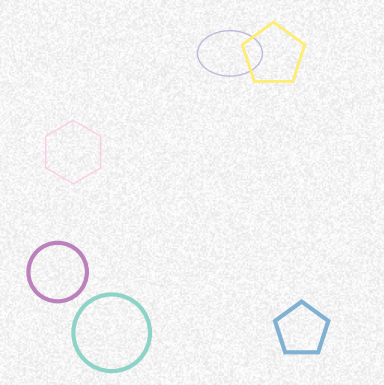[{"shape": "circle", "thickness": 3, "radius": 0.5, "center": [0.29, 0.136]}, {"shape": "oval", "thickness": 1, "radius": 0.42, "center": [0.597, 0.861]}, {"shape": "pentagon", "thickness": 3, "radius": 0.36, "center": [0.784, 0.144]}, {"shape": "hexagon", "thickness": 1, "radius": 0.41, "center": [0.19, 0.605]}, {"shape": "circle", "thickness": 3, "radius": 0.38, "center": [0.15, 0.293]}, {"shape": "pentagon", "thickness": 2, "radius": 0.43, "center": [0.71, 0.857]}]